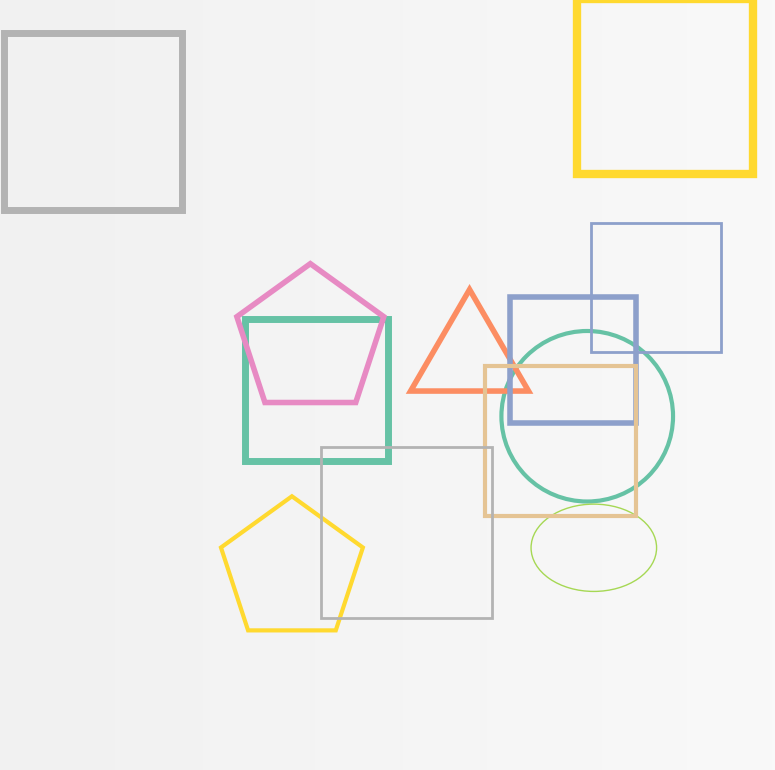[{"shape": "square", "thickness": 2.5, "radius": 0.46, "center": [0.409, 0.493]}, {"shape": "circle", "thickness": 1.5, "radius": 0.55, "center": [0.758, 0.459]}, {"shape": "triangle", "thickness": 2, "radius": 0.44, "center": [0.606, 0.536]}, {"shape": "square", "thickness": 1, "radius": 0.42, "center": [0.846, 0.626]}, {"shape": "square", "thickness": 2, "radius": 0.41, "center": [0.74, 0.532]}, {"shape": "pentagon", "thickness": 2, "radius": 0.5, "center": [0.4, 0.558]}, {"shape": "oval", "thickness": 0.5, "radius": 0.4, "center": [0.766, 0.289]}, {"shape": "pentagon", "thickness": 1.5, "radius": 0.48, "center": [0.377, 0.259]}, {"shape": "square", "thickness": 3, "radius": 0.57, "center": [0.858, 0.887]}, {"shape": "square", "thickness": 1.5, "radius": 0.49, "center": [0.723, 0.427]}, {"shape": "square", "thickness": 2.5, "radius": 0.58, "center": [0.12, 0.842]}, {"shape": "square", "thickness": 1, "radius": 0.55, "center": [0.525, 0.309]}]